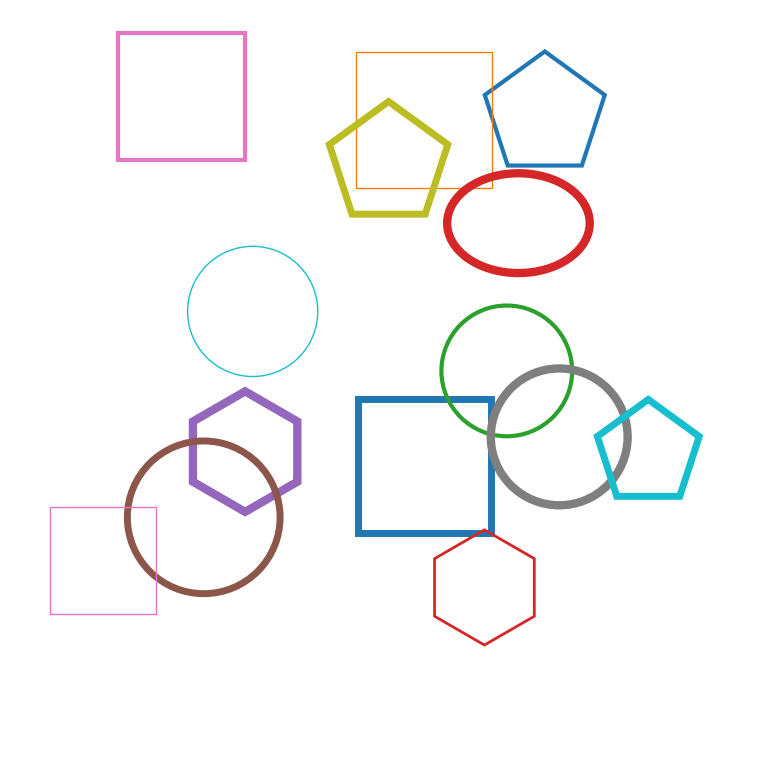[{"shape": "square", "thickness": 2.5, "radius": 0.43, "center": [0.551, 0.395]}, {"shape": "pentagon", "thickness": 1.5, "radius": 0.41, "center": [0.708, 0.851]}, {"shape": "square", "thickness": 0.5, "radius": 0.44, "center": [0.551, 0.845]}, {"shape": "circle", "thickness": 1.5, "radius": 0.42, "center": [0.658, 0.518]}, {"shape": "hexagon", "thickness": 1, "radius": 0.37, "center": [0.629, 0.237]}, {"shape": "oval", "thickness": 3, "radius": 0.46, "center": [0.673, 0.71]}, {"shape": "hexagon", "thickness": 3, "radius": 0.39, "center": [0.318, 0.413]}, {"shape": "circle", "thickness": 2.5, "radius": 0.5, "center": [0.265, 0.328]}, {"shape": "square", "thickness": 0.5, "radius": 0.35, "center": [0.134, 0.272]}, {"shape": "square", "thickness": 1.5, "radius": 0.41, "center": [0.236, 0.874]}, {"shape": "circle", "thickness": 3, "radius": 0.44, "center": [0.726, 0.433]}, {"shape": "pentagon", "thickness": 2.5, "radius": 0.4, "center": [0.505, 0.787]}, {"shape": "circle", "thickness": 0.5, "radius": 0.42, "center": [0.328, 0.596]}, {"shape": "pentagon", "thickness": 2.5, "radius": 0.35, "center": [0.842, 0.412]}]